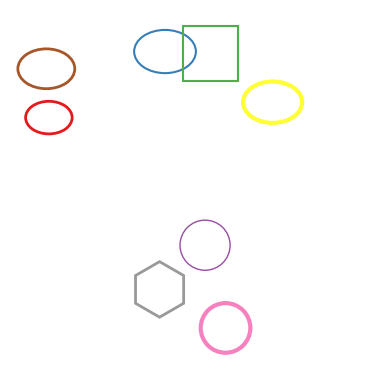[{"shape": "oval", "thickness": 2, "radius": 0.3, "center": [0.127, 0.695]}, {"shape": "oval", "thickness": 1.5, "radius": 0.4, "center": [0.429, 0.866]}, {"shape": "square", "thickness": 1.5, "radius": 0.35, "center": [0.547, 0.862]}, {"shape": "circle", "thickness": 1, "radius": 0.33, "center": [0.533, 0.363]}, {"shape": "oval", "thickness": 3, "radius": 0.38, "center": [0.708, 0.735]}, {"shape": "oval", "thickness": 2, "radius": 0.37, "center": [0.12, 0.821]}, {"shape": "circle", "thickness": 3, "radius": 0.32, "center": [0.586, 0.148]}, {"shape": "hexagon", "thickness": 2, "radius": 0.36, "center": [0.415, 0.248]}]